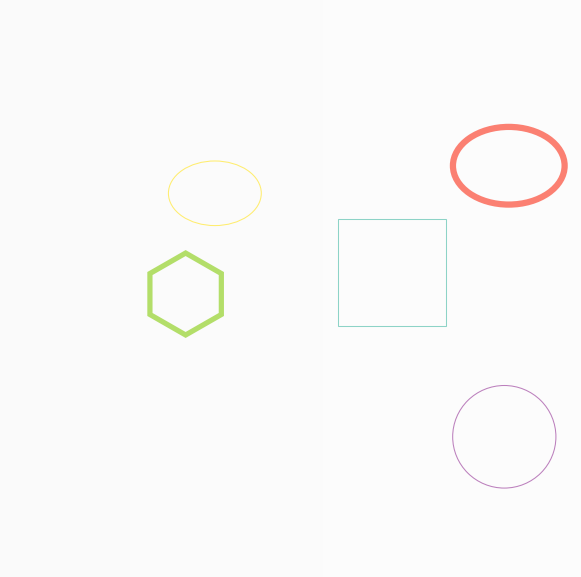[{"shape": "square", "thickness": 0.5, "radius": 0.46, "center": [0.675, 0.527]}, {"shape": "oval", "thickness": 3, "radius": 0.48, "center": [0.875, 0.712]}, {"shape": "hexagon", "thickness": 2.5, "radius": 0.35, "center": [0.319, 0.49]}, {"shape": "circle", "thickness": 0.5, "radius": 0.44, "center": [0.868, 0.243]}, {"shape": "oval", "thickness": 0.5, "radius": 0.4, "center": [0.37, 0.664]}]